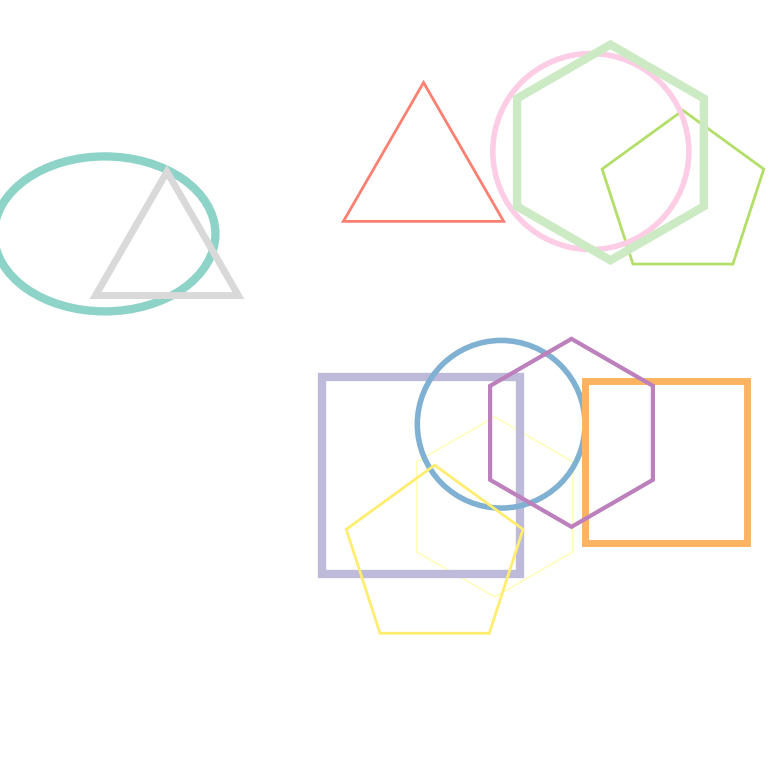[{"shape": "oval", "thickness": 3, "radius": 0.72, "center": [0.136, 0.696]}, {"shape": "hexagon", "thickness": 0.5, "radius": 0.58, "center": [0.643, 0.342]}, {"shape": "square", "thickness": 3, "radius": 0.64, "center": [0.547, 0.382]}, {"shape": "triangle", "thickness": 1, "radius": 0.6, "center": [0.55, 0.773]}, {"shape": "circle", "thickness": 2, "radius": 0.54, "center": [0.651, 0.449]}, {"shape": "square", "thickness": 2.5, "radius": 0.53, "center": [0.865, 0.4]}, {"shape": "pentagon", "thickness": 1, "radius": 0.55, "center": [0.887, 0.746]}, {"shape": "circle", "thickness": 2, "radius": 0.64, "center": [0.767, 0.803]}, {"shape": "triangle", "thickness": 2.5, "radius": 0.54, "center": [0.217, 0.67]}, {"shape": "hexagon", "thickness": 1.5, "radius": 0.61, "center": [0.742, 0.438]}, {"shape": "hexagon", "thickness": 3, "radius": 0.7, "center": [0.793, 0.802]}, {"shape": "pentagon", "thickness": 1, "radius": 0.6, "center": [0.564, 0.275]}]